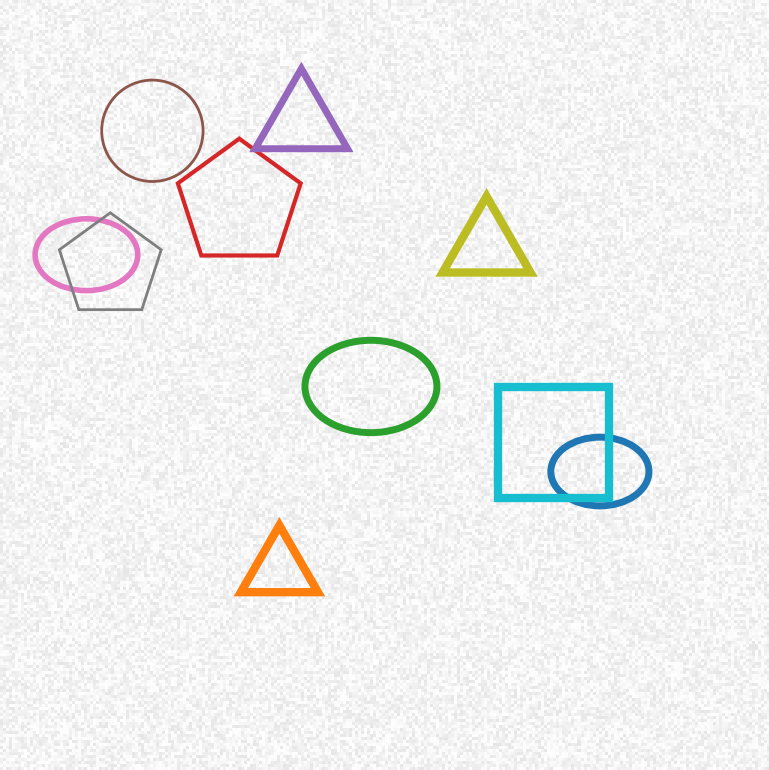[{"shape": "oval", "thickness": 2.5, "radius": 0.32, "center": [0.779, 0.388]}, {"shape": "triangle", "thickness": 3, "radius": 0.29, "center": [0.363, 0.26]}, {"shape": "oval", "thickness": 2.5, "radius": 0.43, "center": [0.482, 0.498]}, {"shape": "pentagon", "thickness": 1.5, "radius": 0.42, "center": [0.311, 0.736]}, {"shape": "triangle", "thickness": 2.5, "radius": 0.35, "center": [0.391, 0.842]}, {"shape": "circle", "thickness": 1, "radius": 0.33, "center": [0.198, 0.83]}, {"shape": "oval", "thickness": 2, "radius": 0.33, "center": [0.112, 0.669]}, {"shape": "pentagon", "thickness": 1, "radius": 0.35, "center": [0.143, 0.654]}, {"shape": "triangle", "thickness": 3, "radius": 0.33, "center": [0.632, 0.679]}, {"shape": "square", "thickness": 3, "radius": 0.36, "center": [0.719, 0.426]}]